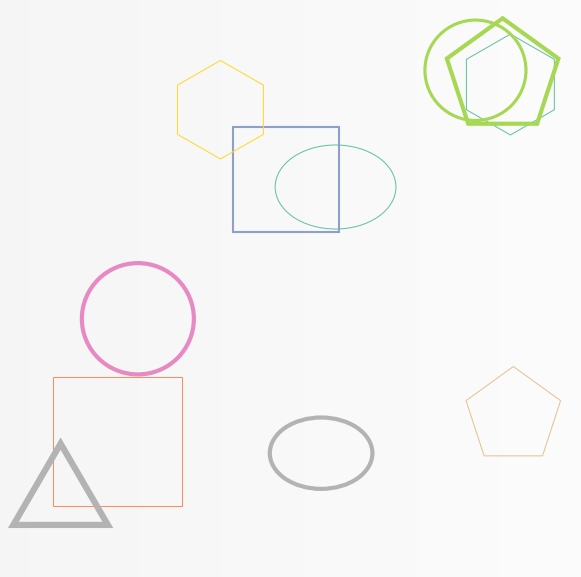[{"shape": "hexagon", "thickness": 0.5, "radius": 0.44, "center": [0.878, 0.853]}, {"shape": "oval", "thickness": 0.5, "radius": 0.52, "center": [0.577, 0.675]}, {"shape": "square", "thickness": 0.5, "radius": 0.56, "center": [0.202, 0.235]}, {"shape": "square", "thickness": 1, "radius": 0.45, "center": [0.492, 0.688]}, {"shape": "circle", "thickness": 2, "radius": 0.48, "center": [0.237, 0.447]}, {"shape": "pentagon", "thickness": 2, "radius": 0.5, "center": [0.865, 0.867]}, {"shape": "circle", "thickness": 1.5, "radius": 0.43, "center": [0.818, 0.877]}, {"shape": "hexagon", "thickness": 0.5, "radius": 0.43, "center": [0.379, 0.809]}, {"shape": "pentagon", "thickness": 0.5, "radius": 0.43, "center": [0.883, 0.279]}, {"shape": "oval", "thickness": 2, "radius": 0.44, "center": [0.552, 0.214]}, {"shape": "triangle", "thickness": 3, "radius": 0.47, "center": [0.104, 0.137]}]